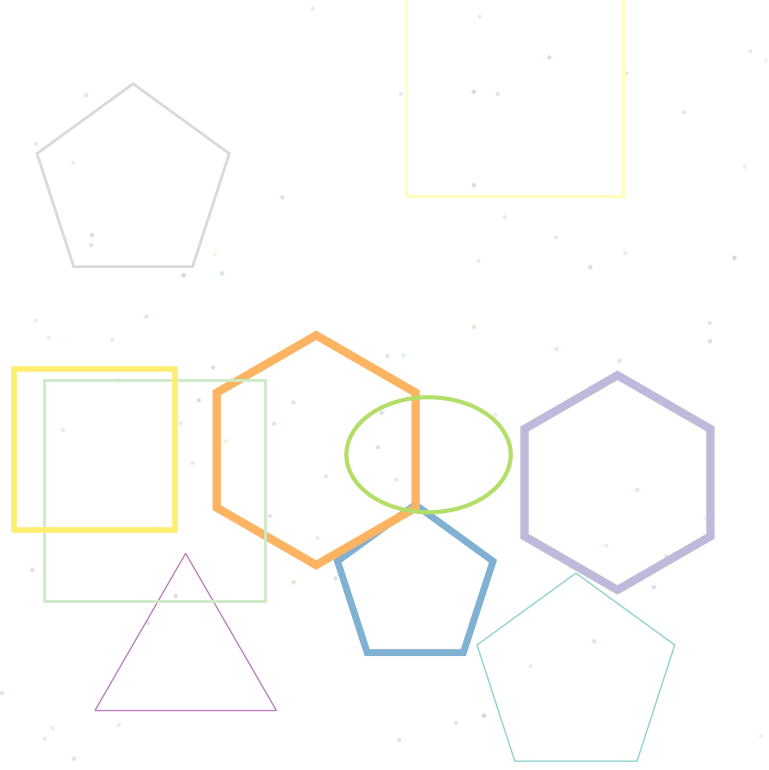[{"shape": "pentagon", "thickness": 0.5, "radius": 0.68, "center": [0.748, 0.121]}, {"shape": "square", "thickness": 1, "radius": 0.7, "center": [0.668, 0.886]}, {"shape": "hexagon", "thickness": 3, "radius": 0.7, "center": [0.802, 0.373]}, {"shape": "pentagon", "thickness": 2.5, "radius": 0.53, "center": [0.539, 0.238]}, {"shape": "hexagon", "thickness": 3, "radius": 0.75, "center": [0.411, 0.415]}, {"shape": "oval", "thickness": 1.5, "radius": 0.53, "center": [0.557, 0.409]}, {"shape": "pentagon", "thickness": 1, "radius": 0.66, "center": [0.173, 0.76]}, {"shape": "triangle", "thickness": 0.5, "radius": 0.68, "center": [0.241, 0.145]}, {"shape": "square", "thickness": 1, "radius": 0.72, "center": [0.201, 0.363]}, {"shape": "square", "thickness": 2, "radius": 0.52, "center": [0.122, 0.416]}]